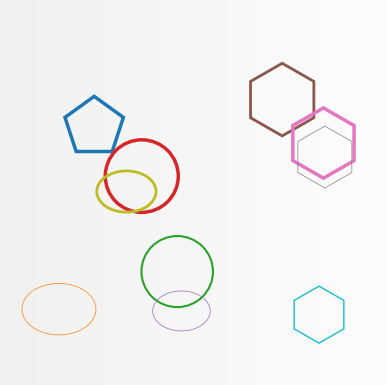[{"shape": "pentagon", "thickness": 2.5, "radius": 0.4, "center": [0.243, 0.671]}, {"shape": "oval", "thickness": 0.5, "radius": 0.48, "center": [0.152, 0.197]}, {"shape": "circle", "thickness": 1.5, "radius": 0.46, "center": [0.457, 0.295]}, {"shape": "circle", "thickness": 2.5, "radius": 0.47, "center": [0.366, 0.543]}, {"shape": "oval", "thickness": 0.5, "radius": 0.37, "center": [0.468, 0.192]}, {"shape": "hexagon", "thickness": 2, "radius": 0.47, "center": [0.728, 0.741]}, {"shape": "hexagon", "thickness": 2.5, "radius": 0.46, "center": [0.835, 0.628]}, {"shape": "hexagon", "thickness": 0.5, "radius": 0.4, "center": [0.838, 0.592]}, {"shape": "oval", "thickness": 2, "radius": 0.38, "center": [0.326, 0.503]}, {"shape": "hexagon", "thickness": 1, "radius": 0.37, "center": [0.823, 0.183]}]